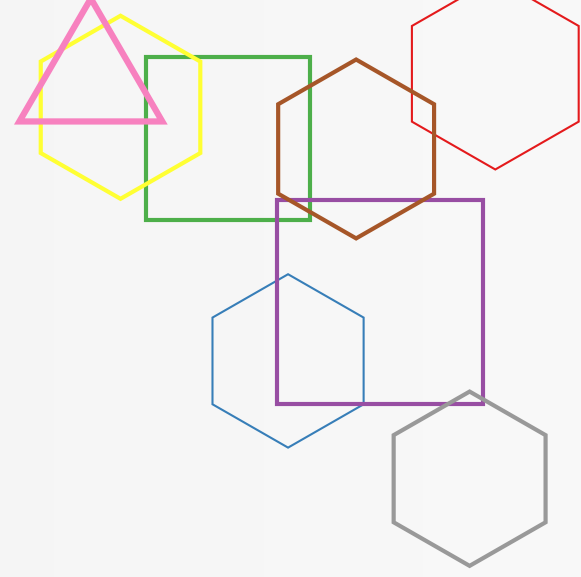[{"shape": "hexagon", "thickness": 1, "radius": 0.83, "center": [0.852, 0.871]}, {"shape": "hexagon", "thickness": 1, "radius": 0.75, "center": [0.496, 0.374]}, {"shape": "square", "thickness": 2, "radius": 0.7, "center": [0.393, 0.759]}, {"shape": "square", "thickness": 2, "radius": 0.89, "center": [0.654, 0.476]}, {"shape": "hexagon", "thickness": 2, "radius": 0.79, "center": [0.207, 0.813]}, {"shape": "hexagon", "thickness": 2, "radius": 0.77, "center": [0.613, 0.741]}, {"shape": "triangle", "thickness": 3, "radius": 0.71, "center": [0.156, 0.86]}, {"shape": "hexagon", "thickness": 2, "radius": 0.75, "center": [0.808, 0.17]}]